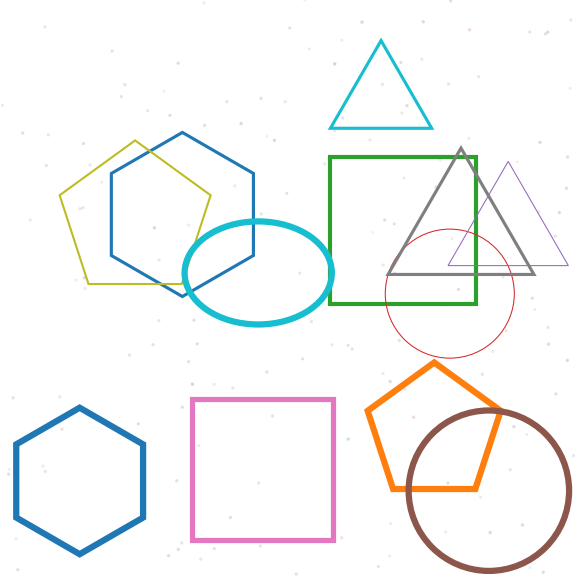[{"shape": "hexagon", "thickness": 1.5, "radius": 0.71, "center": [0.316, 0.628]}, {"shape": "hexagon", "thickness": 3, "radius": 0.63, "center": [0.138, 0.166]}, {"shape": "pentagon", "thickness": 3, "radius": 0.61, "center": [0.752, 0.25]}, {"shape": "square", "thickness": 2, "radius": 0.63, "center": [0.697, 0.6]}, {"shape": "circle", "thickness": 0.5, "radius": 0.56, "center": [0.779, 0.491]}, {"shape": "triangle", "thickness": 0.5, "radius": 0.6, "center": [0.88, 0.599]}, {"shape": "circle", "thickness": 3, "radius": 0.69, "center": [0.847, 0.149]}, {"shape": "square", "thickness": 2.5, "radius": 0.61, "center": [0.454, 0.187]}, {"shape": "triangle", "thickness": 1.5, "radius": 0.73, "center": [0.798, 0.597]}, {"shape": "pentagon", "thickness": 1, "radius": 0.69, "center": [0.234, 0.619]}, {"shape": "triangle", "thickness": 1.5, "radius": 0.51, "center": [0.66, 0.828]}, {"shape": "oval", "thickness": 3, "radius": 0.64, "center": [0.447, 0.527]}]